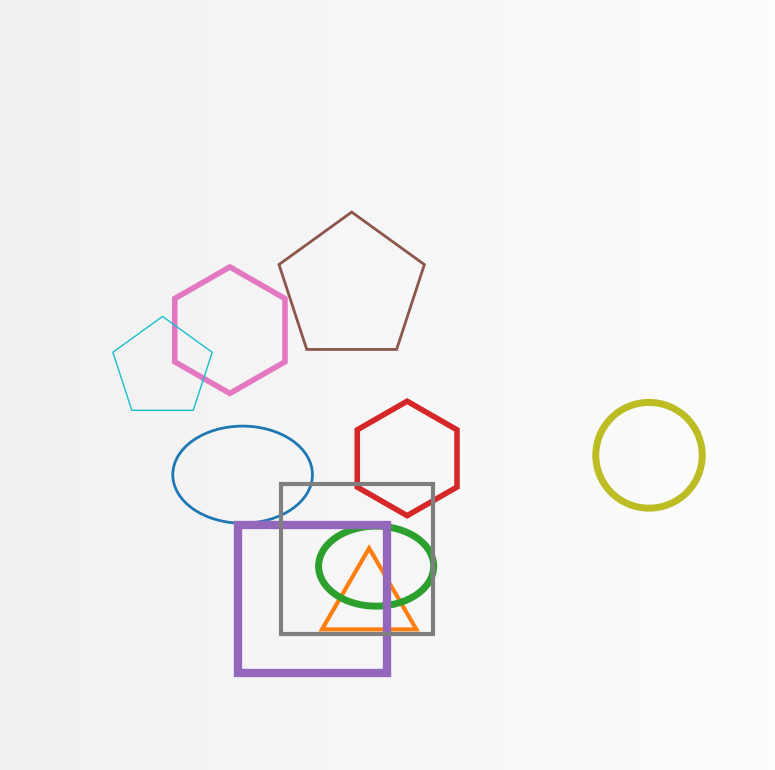[{"shape": "oval", "thickness": 1, "radius": 0.45, "center": [0.313, 0.384]}, {"shape": "triangle", "thickness": 1.5, "radius": 0.35, "center": [0.476, 0.218]}, {"shape": "oval", "thickness": 2.5, "radius": 0.37, "center": [0.485, 0.265]}, {"shape": "hexagon", "thickness": 2, "radius": 0.37, "center": [0.525, 0.405]}, {"shape": "square", "thickness": 3, "radius": 0.48, "center": [0.403, 0.222]}, {"shape": "pentagon", "thickness": 1, "radius": 0.49, "center": [0.454, 0.626]}, {"shape": "hexagon", "thickness": 2, "radius": 0.41, "center": [0.297, 0.571]}, {"shape": "square", "thickness": 1.5, "radius": 0.49, "center": [0.461, 0.274]}, {"shape": "circle", "thickness": 2.5, "radius": 0.34, "center": [0.837, 0.409]}, {"shape": "pentagon", "thickness": 0.5, "radius": 0.34, "center": [0.21, 0.522]}]